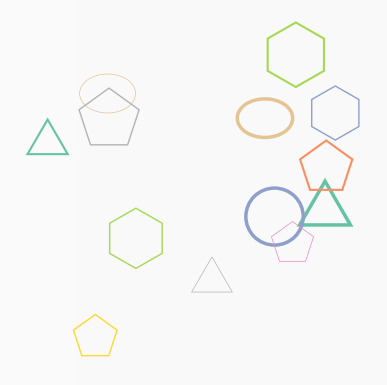[{"shape": "triangle", "thickness": 2.5, "radius": 0.38, "center": [0.839, 0.454]}, {"shape": "triangle", "thickness": 1.5, "radius": 0.3, "center": [0.123, 0.63]}, {"shape": "pentagon", "thickness": 1.5, "radius": 0.35, "center": [0.842, 0.564]}, {"shape": "hexagon", "thickness": 1, "radius": 0.35, "center": [0.865, 0.706]}, {"shape": "circle", "thickness": 2.5, "radius": 0.37, "center": [0.708, 0.437]}, {"shape": "pentagon", "thickness": 0.5, "radius": 0.29, "center": [0.755, 0.367]}, {"shape": "hexagon", "thickness": 1.5, "radius": 0.42, "center": [0.763, 0.858]}, {"shape": "hexagon", "thickness": 1, "radius": 0.39, "center": [0.351, 0.381]}, {"shape": "pentagon", "thickness": 1, "radius": 0.3, "center": [0.246, 0.124]}, {"shape": "oval", "thickness": 0.5, "radius": 0.36, "center": [0.278, 0.757]}, {"shape": "oval", "thickness": 2.5, "radius": 0.36, "center": [0.684, 0.693]}, {"shape": "pentagon", "thickness": 1, "radius": 0.41, "center": [0.281, 0.69]}, {"shape": "triangle", "thickness": 0.5, "radius": 0.3, "center": [0.547, 0.272]}]